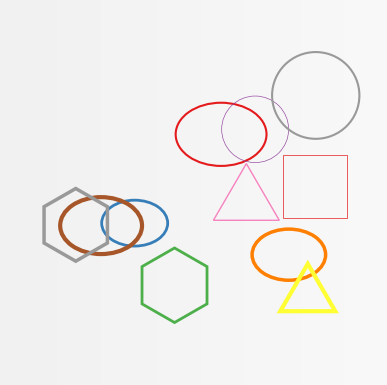[{"shape": "square", "thickness": 0.5, "radius": 0.41, "center": [0.813, 0.516]}, {"shape": "oval", "thickness": 1.5, "radius": 0.59, "center": [0.571, 0.651]}, {"shape": "oval", "thickness": 2, "radius": 0.43, "center": [0.348, 0.42]}, {"shape": "hexagon", "thickness": 2, "radius": 0.48, "center": [0.45, 0.259]}, {"shape": "circle", "thickness": 0.5, "radius": 0.43, "center": [0.658, 0.664]}, {"shape": "oval", "thickness": 2.5, "radius": 0.47, "center": [0.745, 0.339]}, {"shape": "triangle", "thickness": 3, "radius": 0.41, "center": [0.794, 0.233]}, {"shape": "oval", "thickness": 3, "radius": 0.53, "center": [0.261, 0.414]}, {"shape": "triangle", "thickness": 1, "radius": 0.49, "center": [0.636, 0.477]}, {"shape": "circle", "thickness": 1.5, "radius": 0.56, "center": [0.815, 0.752]}, {"shape": "hexagon", "thickness": 2.5, "radius": 0.47, "center": [0.195, 0.416]}]